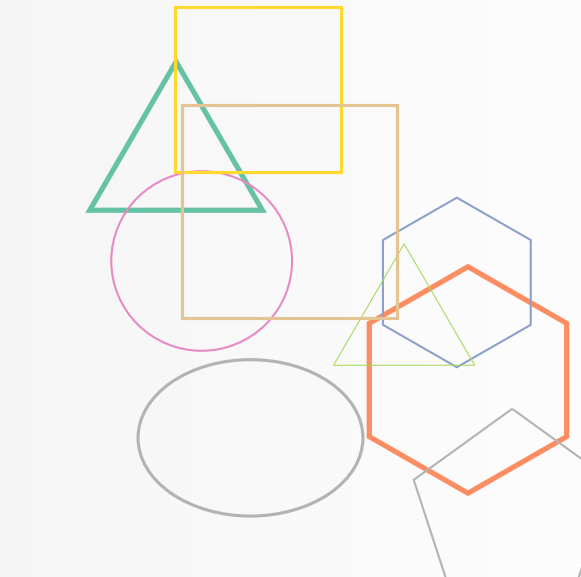[{"shape": "triangle", "thickness": 2.5, "radius": 0.86, "center": [0.303, 0.721]}, {"shape": "hexagon", "thickness": 2.5, "radius": 0.98, "center": [0.805, 0.341]}, {"shape": "hexagon", "thickness": 1, "radius": 0.73, "center": [0.786, 0.51]}, {"shape": "circle", "thickness": 1, "radius": 0.78, "center": [0.347, 0.547]}, {"shape": "triangle", "thickness": 0.5, "radius": 0.7, "center": [0.695, 0.437]}, {"shape": "square", "thickness": 1.5, "radius": 0.71, "center": [0.444, 0.845]}, {"shape": "square", "thickness": 1.5, "radius": 0.92, "center": [0.498, 0.633]}, {"shape": "pentagon", "thickness": 1, "radius": 0.89, "center": [0.881, 0.113]}, {"shape": "oval", "thickness": 1.5, "radius": 0.97, "center": [0.431, 0.241]}]